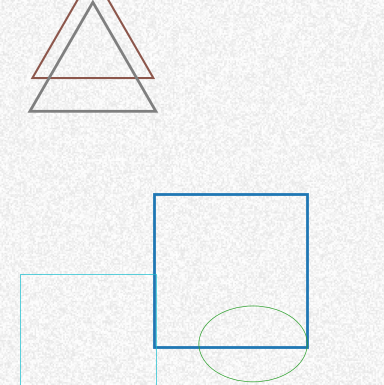[{"shape": "square", "thickness": 2, "radius": 1.0, "center": [0.599, 0.297]}, {"shape": "oval", "thickness": 0.5, "radius": 0.7, "center": [0.657, 0.107]}, {"shape": "triangle", "thickness": 1.5, "radius": 0.91, "center": [0.241, 0.888]}, {"shape": "triangle", "thickness": 2, "radius": 0.94, "center": [0.241, 0.805]}, {"shape": "square", "thickness": 0.5, "radius": 0.88, "center": [0.228, 0.112]}]